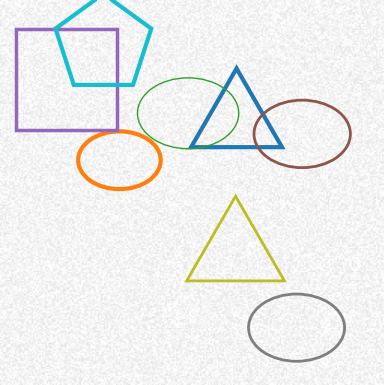[{"shape": "triangle", "thickness": 3, "radius": 0.68, "center": [0.614, 0.686]}, {"shape": "oval", "thickness": 3, "radius": 0.54, "center": [0.31, 0.584]}, {"shape": "oval", "thickness": 1, "radius": 0.66, "center": [0.489, 0.706]}, {"shape": "square", "thickness": 2.5, "radius": 0.66, "center": [0.173, 0.793]}, {"shape": "oval", "thickness": 2, "radius": 0.63, "center": [0.785, 0.652]}, {"shape": "oval", "thickness": 2, "radius": 0.62, "center": [0.77, 0.149]}, {"shape": "triangle", "thickness": 2, "radius": 0.73, "center": [0.612, 0.344]}, {"shape": "pentagon", "thickness": 3, "radius": 0.65, "center": [0.269, 0.885]}]